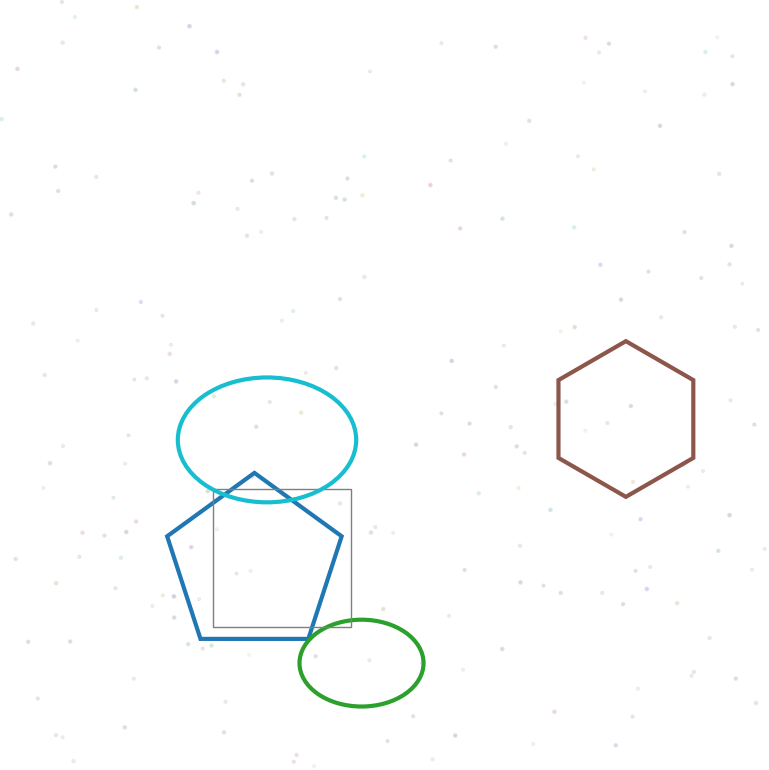[{"shape": "pentagon", "thickness": 1.5, "radius": 0.6, "center": [0.33, 0.267]}, {"shape": "oval", "thickness": 1.5, "radius": 0.4, "center": [0.47, 0.139]}, {"shape": "hexagon", "thickness": 1.5, "radius": 0.51, "center": [0.813, 0.456]}, {"shape": "square", "thickness": 0.5, "radius": 0.45, "center": [0.366, 0.275]}, {"shape": "oval", "thickness": 1.5, "radius": 0.58, "center": [0.347, 0.429]}]